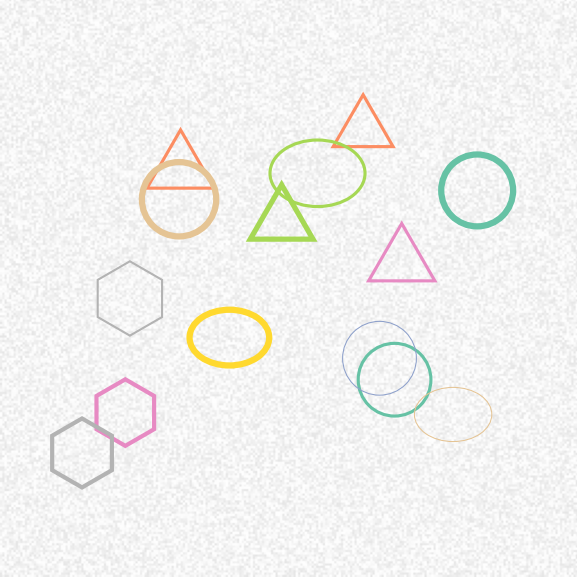[{"shape": "circle", "thickness": 3, "radius": 0.31, "center": [0.826, 0.669]}, {"shape": "circle", "thickness": 1.5, "radius": 0.31, "center": [0.683, 0.342]}, {"shape": "triangle", "thickness": 1.5, "radius": 0.34, "center": [0.313, 0.707]}, {"shape": "triangle", "thickness": 1.5, "radius": 0.3, "center": [0.629, 0.775]}, {"shape": "circle", "thickness": 0.5, "radius": 0.32, "center": [0.657, 0.379]}, {"shape": "triangle", "thickness": 1.5, "radius": 0.33, "center": [0.696, 0.546]}, {"shape": "hexagon", "thickness": 2, "radius": 0.29, "center": [0.217, 0.285]}, {"shape": "oval", "thickness": 1.5, "radius": 0.41, "center": [0.55, 0.699]}, {"shape": "triangle", "thickness": 2.5, "radius": 0.31, "center": [0.488, 0.616]}, {"shape": "oval", "thickness": 3, "radius": 0.34, "center": [0.397, 0.415]}, {"shape": "circle", "thickness": 3, "radius": 0.32, "center": [0.31, 0.654]}, {"shape": "oval", "thickness": 0.5, "radius": 0.33, "center": [0.785, 0.281]}, {"shape": "hexagon", "thickness": 1, "radius": 0.32, "center": [0.225, 0.482]}, {"shape": "hexagon", "thickness": 2, "radius": 0.3, "center": [0.142, 0.215]}]